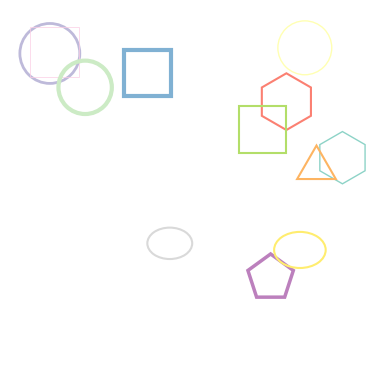[{"shape": "hexagon", "thickness": 1, "radius": 0.34, "center": [0.889, 0.59]}, {"shape": "circle", "thickness": 1, "radius": 0.35, "center": [0.792, 0.876]}, {"shape": "circle", "thickness": 2, "radius": 0.39, "center": [0.129, 0.861]}, {"shape": "hexagon", "thickness": 1.5, "radius": 0.37, "center": [0.744, 0.736]}, {"shape": "square", "thickness": 3, "radius": 0.3, "center": [0.383, 0.81]}, {"shape": "triangle", "thickness": 1.5, "radius": 0.29, "center": [0.822, 0.564]}, {"shape": "square", "thickness": 1.5, "radius": 0.31, "center": [0.683, 0.663]}, {"shape": "square", "thickness": 0.5, "radius": 0.32, "center": [0.141, 0.864]}, {"shape": "oval", "thickness": 1.5, "radius": 0.29, "center": [0.441, 0.368]}, {"shape": "pentagon", "thickness": 2.5, "radius": 0.31, "center": [0.703, 0.278]}, {"shape": "circle", "thickness": 3, "radius": 0.35, "center": [0.221, 0.773]}, {"shape": "oval", "thickness": 1.5, "radius": 0.33, "center": [0.779, 0.351]}]